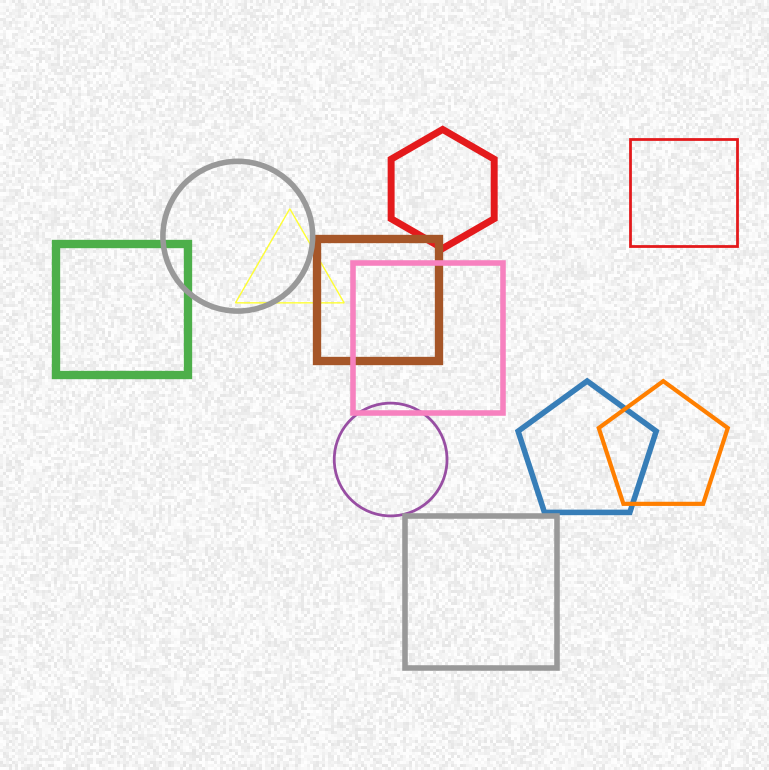[{"shape": "square", "thickness": 1, "radius": 0.35, "center": [0.888, 0.75]}, {"shape": "hexagon", "thickness": 2.5, "radius": 0.39, "center": [0.575, 0.755]}, {"shape": "pentagon", "thickness": 2, "radius": 0.47, "center": [0.763, 0.411]}, {"shape": "square", "thickness": 3, "radius": 0.43, "center": [0.159, 0.598]}, {"shape": "circle", "thickness": 1, "radius": 0.37, "center": [0.507, 0.403]}, {"shape": "pentagon", "thickness": 1.5, "radius": 0.44, "center": [0.861, 0.417]}, {"shape": "triangle", "thickness": 0.5, "radius": 0.41, "center": [0.376, 0.647]}, {"shape": "square", "thickness": 3, "radius": 0.4, "center": [0.491, 0.61]}, {"shape": "square", "thickness": 2, "radius": 0.49, "center": [0.556, 0.561]}, {"shape": "square", "thickness": 2, "radius": 0.49, "center": [0.624, 0.231]}, {"shape": "circle", "thickness": 2, "radius": 0.49, "center": [0.309, 0.693]}]